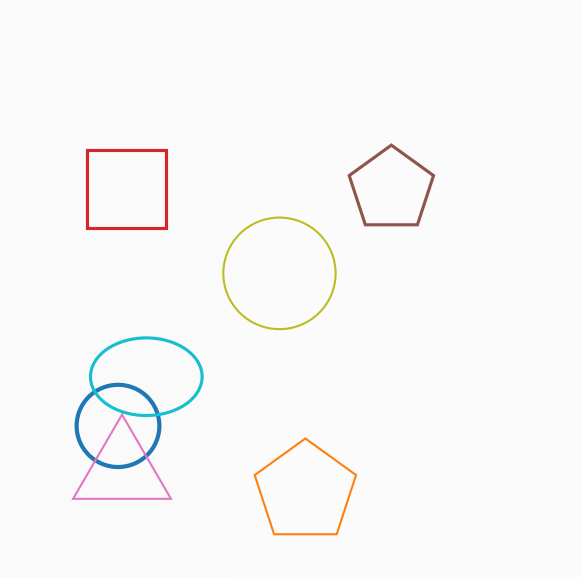[{"shape": "circle", "thickness": 2, "radius": 0.36, "center": [0.203, 0.262]}, {"shape": "pentagon", "thickness": 1, "radius": 0.46, "center": [0.525, 0.148]}, {"shape": "square", "thickness": 1.5, "radius": 0.34, "center": [0.218, 0.672]}, {"shape": "pentagon", "thickness": 1.5, "radius": 0.38, "center": [0.673, 0.672]}, {"shape": "triangle", "thickness": 1, "radius": 0.49, "center": [0.21, 0.184]}, {"shape": "circle", "thickness": 1, "radius": 0.48, "center": [0.481, 0.526]}, {"shape": "oval", "thickness": 1.5, "radius": 0.48, "center": [0.252, 0.347]}]